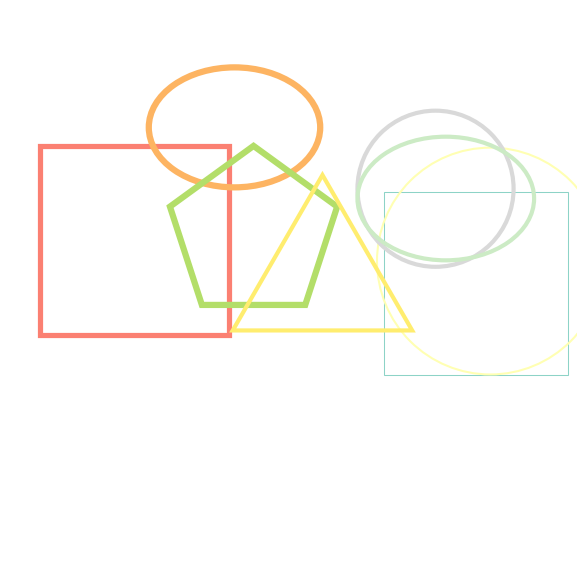[{"shape": "square", "thickness": 0.5, "radius": 0.79, "center": [0.824, 0.509]}, {"shape": "circle", "thickness": 1, "radius": 0.98, "center": [0.849, 0.547]}, {"shape": "square", "thickness": 2.5, "radius": 0.82, "center": [0.233, 0.582]}, {"shape": "oval", "thickness": 3, "radius": 0.74, "center": [0.406, 0.779]}, {"shape": "pentagon", "thickness": 3, "radius": 0.76, "center": [0.439, 0.594]}, {"shape": "circle", "thickness": 2, "radius": 0.68, "center": [0.754, 0.672]}, {"shape": "oval", "thickness": 2, "radius": 0.76, "center": [0.772, 0.655]}, {"shape": "triangle", "thickness": 2, "radius": 0.9, "center": [0.558, 0.517]}]